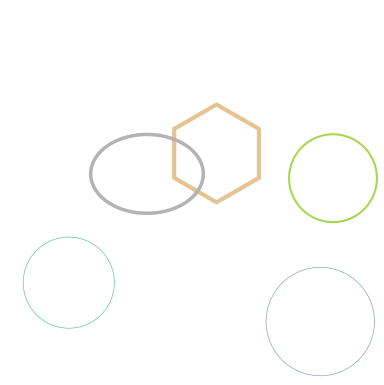[{"shape": "circle", "thickness": 0.5, "radius": 0.59, "center": [0.179, 0.266]}, {"shape": "circle", "thickness": 0.5, "radius": 0.7, "center": [0.832, 0.165]}, {"shape": "circle", "thickness": 1.5, "radius": 0.57, "center": [0.865, 0.537]}, {"shape": "hexagon", "thickness": 3, "radius": 0.64, "center": [0.562, 0.602]}, {"shape": "oval", "thickness": 2.5, "radius": 0.73, "center": [0.382, 0.548]}]